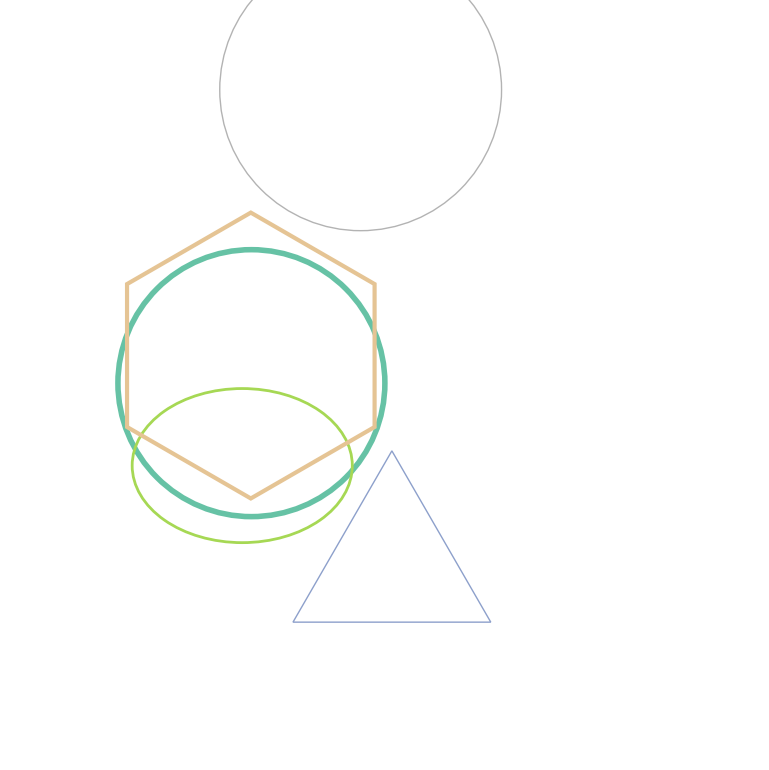[{"shape": "circle", "thickness": 2, "radius": 0.87, "center": [0.327, 0.502]}, {"shape": "triangle", "thickness": 0.5, "radius": 0.74, "center": [0.509, 0.266]}, {"shape": "oval", "thickness": 1, "radius": 0.71, "center": [0.315, 0.395]}, {"shape": "hexagon", "thickness": 1.5, "radius": 0.93, "center": [0.326, 0.538]}, {"shape": "circle", "thickness": 0.5, "radius": 0.91, "center": [0.468, 0.883]}]